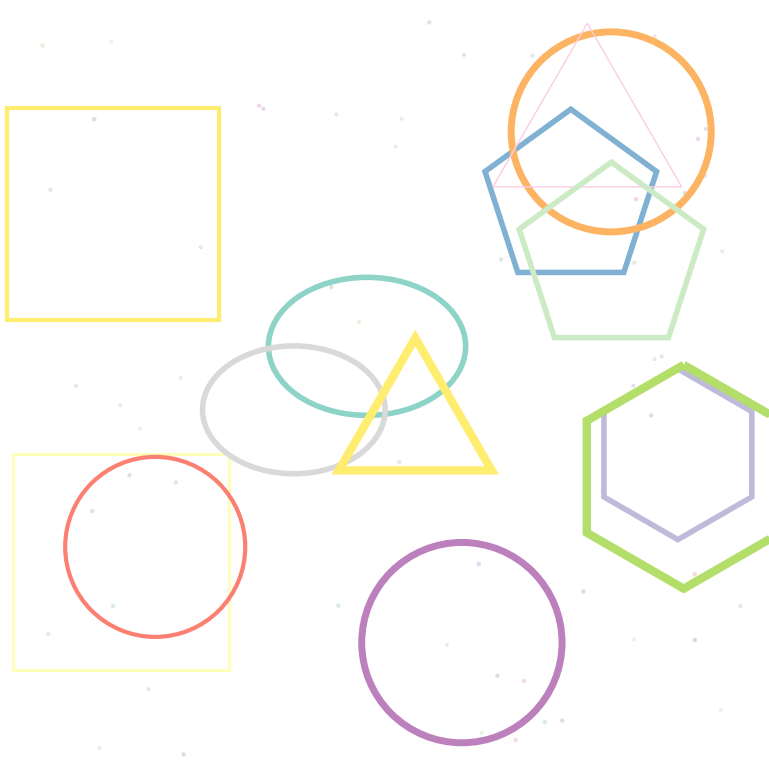[{"shape": "oval", "thickness": 2, "radius": 0.64, "center": [0.477, 0.55]}, {"shape": "square", "thickness": 1, "radius": 0.7, "center": [0.157, 0.27]}, {"shape": "hexagon", "thickness": 2, "radius": 0.55, "center": [0.88, 0.41]}, {"shape": "circle", "thickness": 1.5, "radius": 0.58, "center": [0.202, 0.29]}, {"shape": "pentagon", "thickness": 2, "radius": 0.59, "center": [0.741, 0.741]}, {"shape": "circle", "thickness": 2.5, "radius": 0.65, "center": [0.794, 0.829]}, {"shape": "hexagon", "thickness": 3, "radius": 0.73, "center": [0.888, 0.381]}, {"shape": "triangle", "thickness": 0.5, "radius": 0.71, "center": [0.763, 0.828]}, {"shape": "oval", "thickness": 2, "radius": 0.59, "center": [0.382, 0.468]}, {"shape": "circle", "thickness": 2.5, "radius": 0.65, "center": [0.6, 0.165]}, {"shape": "pentagon", "thickness": 2, "radius": 0.63, "center": [0.794, 0.663]}, {"shape": "triangle", "thickness": 3, "radius": 0.57, "center": [0.539, 0.446]}, {"shape": "square", "thickness": 1.5, "radius": 0.69, "center": [0.147, 0.722]}]